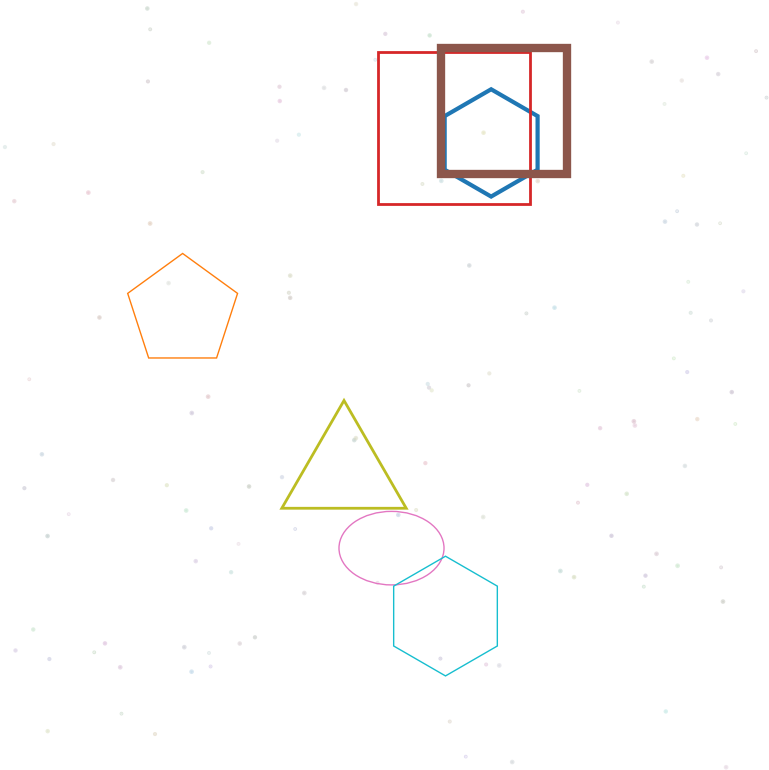[{"shape": "hexagon", "thickness": 1.5, "radius": 0.35, "center": [0.638, 0.814]}, {"shape": "pentagon", "thickness": 0.5, "radius": 0.38, "center": [0.237, 0.596]}, {"shape": "square", "thickness": 1, "radius": 0.49, "center": [0.59, 0.833]}, {"shape": "square", "thickness": 3, "radius": 0.41, "center": [0.655, 0.856]}, {"shape": "oval", "thickness": 0.5, "radius": 0.34, "center": [0.508, 0.288]}, {"shape": "triangle", "thickness": 1, "radius": 0.47, "center": [0.447, 0.387]}, {"shape": "hexagon", "thickness": 0.5, "radius": 0.39, "center": [0.579, 0.2]}]